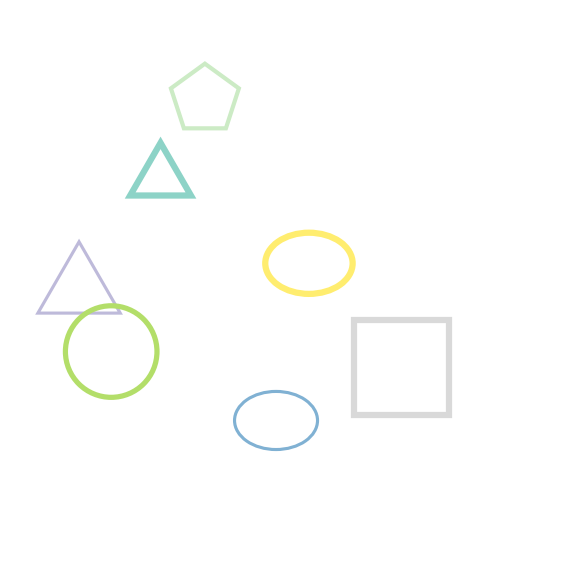[{"shape": "triangle", "thickness": 3, "radius": 0.3, "center": [0.278, 0.691]}, {"shape": "triangle", "thickness": 1.5, "radius": 0.41, "center": [0.137, 0.498]}, {"shape": "oval", "thickness": 1.5, "radius": 0.36, "center": [0.478, 0.271]}, {"shape": "circle", "thickness": 2.5, "radius": 0.4, "center": [0.193, 0.39]}, {"shape": "square", "thickness": 3, "radius": 0.41, "center": [0.696, 0.363]}, {"shape": "pentagon", "thickness": 2, "radius": 0.31, "center": [0.355, 0.827]}, {"shape": "oval", "thickness": 3, "radius": 0.38, "center": [0.535, 0.543]}]